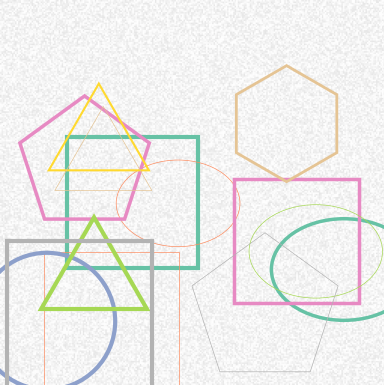[{"shape": "square", "thickness": 3, "radius": 0.85, "center": [0.344, 0.474]}, {"shape": "oval", "thickness": 2.5, "radius": 0.94, "center": [0.893, 0.3]}, {"shape": "square", "thickness": 0.5, "radius": 0.88, "center": [0.289, 0.169]}, {"shape": "oval", "thickness": 0.5, "radius": 0.8, "center": [0.463, 0.472]}, {"shape": "circle", "thickness": 3, "radius": 0.89, "center": [0.122, 0.166]}, {"shape": "square", "thickness": 2.5, "radius": 0.81, "center": [0.77, 0.374]}, {"shape": "pentagon", "thickness": 2.5, "radius": 0.88, "center": [0.22, 0.574]}, {"shape": "oval", "thickness": 0.5, "radius": 0.87, "center": [0.82, 0.347]}, {"shape": "triangle", "thickness": 3, "radius": 0.79, "center": [0.244, 0.277]}, {"shape": "triangle", "thickness": 1.5, "radius": 0.75, "center": [0.257, 0.633]}, {"shape": "triangle", "thickness": 0.5, "radius": 0.73, "center": [0.268, 0.578]}, {"shape": "hexagon", "thickness": 2, "radius": 0.75, "center": [0.744, 0.679]}, {"shape": "pentagon", "thickness": 0.5, "radius": 1.0, "center": [0.688, 0.196]}, {"shape": "square", "thickness": 3, "radius": 0.94, "center": [0.208, 0.186]}]